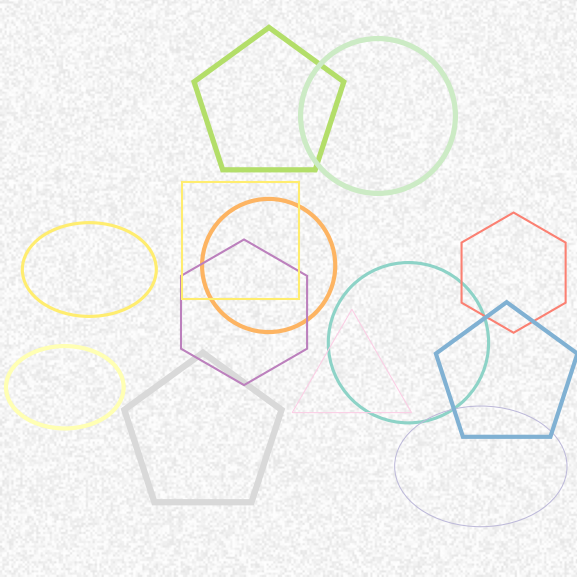[{"shape": "circle", "thickness": 1.5, "radius": 0.69, "center": [0.707, 0.406]}, {"shape": "oval", "thickness": 2, "radius": 0.51, "center": [0.112, 0.329]}, {"shape": "oval", "thickness": 0.5, "radius": 0.75, "center": [0.833, 0.192]}, {"shape": "hexagon", "thickness": 1, "radius": 0.52, "center": [0.889, 0.527]}, {"shape": "pentagon", "thickness": 2, "radius": 0.64, "center": [0.877, 0.347]}, {"shape": "circle", "thickness": 2, "radius": 0.58, "center": [0.465, 0.539]}, {"shape": "pentagon", "thickness": 2.5, "radius": 0.68, "center": [0.466, 0.815]}, {"shape": "triangle", "thickness": 0.5, "radius": 0.6, "center": [0.609, 0.344]}, {"shape": "pentagon", "thickness": 3, "radius": 0.72, "center": [0.351, 0.245]}, {"shape": "hexagon", "thickness": 1, "radius": 0.63, "center": [0.423, 0.458]}, {"shape": "circle", "thickness": 2.5, "radius": 0.67, "center": [0.655, 0.798]}, {"shape": "oval", "thickness": 1.5, "radius": 0.58, "center": [0.155, 0.532]}, {"shape": "square", "thickness": 1, "radius": 0.51, "center": [0.417, 0.583]}]